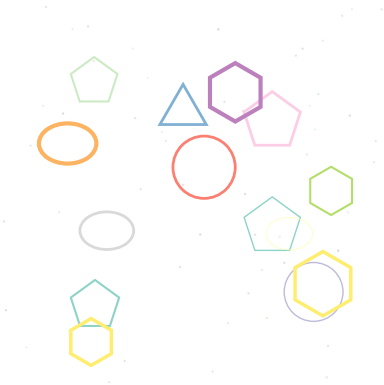[{"shape": "pentagon", "thickness": 1.5, "radius": 0.33, "center": [0.247, 0.207]}, {"shape": "pentagon", "thickness": 1, "radius": 0.38, "center": [0.707, 0.412]}, {"shape": "oval", "thickness": 0.5, "radius": 0.3, "center": [0.752, 0.393]}, {"shape": "circle", "thickness": 1, "radius": 0.38, "center": [0.815, 0.242]}, {"shape": "circle", "thickness": 2, "radius": 0.4, "center": [0.53, 0.566]}, {"shape": "triangle", "thickness": 2, "radius": 0.35, "center": [0.476, 0.711]}, {"shape": "oval", "thickness": 3, "radius": 0.37, "center": [0.176, 0.627]}, {"shape": "hexagon", "thickness": 1.5, "radius": 0.31, "center": [0.86, 0.504]}, {"shape": "pentagon", "thickness": 2, "radius": 0.39, "center": [0.707, 0.685]}, {"shape": "oval", "thickness": 2, "radius": 0.35, "center": [0.277, 0.401]}, {"shape": "hexagon", "thickness": 3, "radius": 0.38, "center": [0.611, 0.76]}, {"shape": "pentagon", "thickness": 1.5, "radius": 0.32, "center": [0.245, 0.788]}, {"shape": "hexagon", "thickness": 2.5, "radius": 0.3, "center": [0.237, 0.112]}, {"shape": "hexagon", "thickness": 2.5, "radius": 0.42, "center": [0.839, 0.263]}]